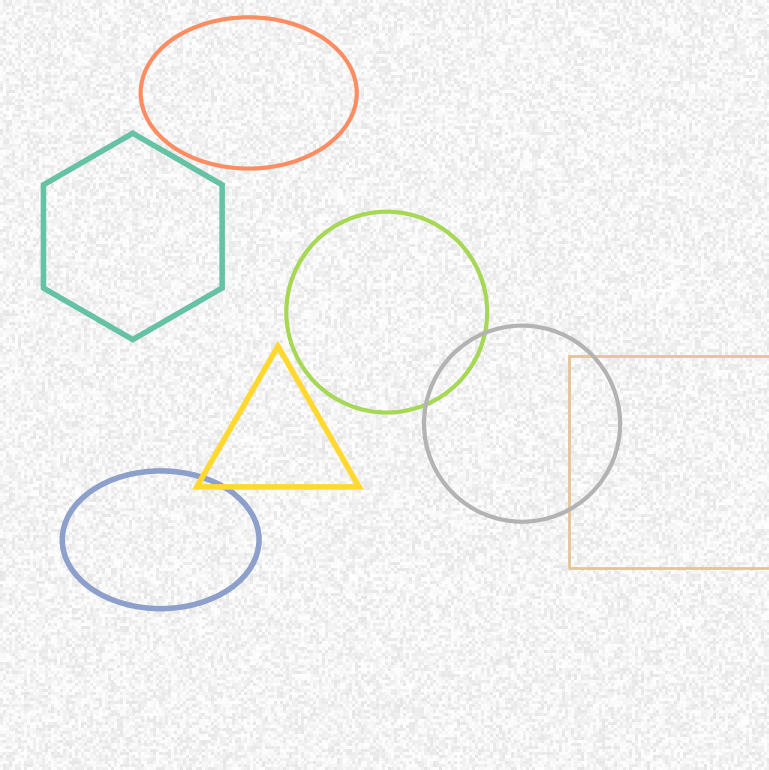[{"shape": "hexagon", "thickness": 2, "radius": 0.67, "center": [0.172, 0.693]}, {"shape": "oval", "thickness": 1.5, "radius": 0.7, "center": [0.323, 0.879]}, {"shape": "oval", "thickness": 2, "radius": 0.64, "center": [0.209, 0.299]}, {"shape": "circle", "thickness": 1.5, "radius": 0.65, "center": [0.502, 0.595]}, {"shape": "triangle", "thickness": 2, "radius": 0.61, "center": [0.361, 0.429]}, {"shape": "square", "thickness": 1, "radius": 0.69, "center": [0.877, 0.4]}, {"shape": "circle", "thickness": 1.5, "radius": 0.64, "center": [0.678, 0.45]}]